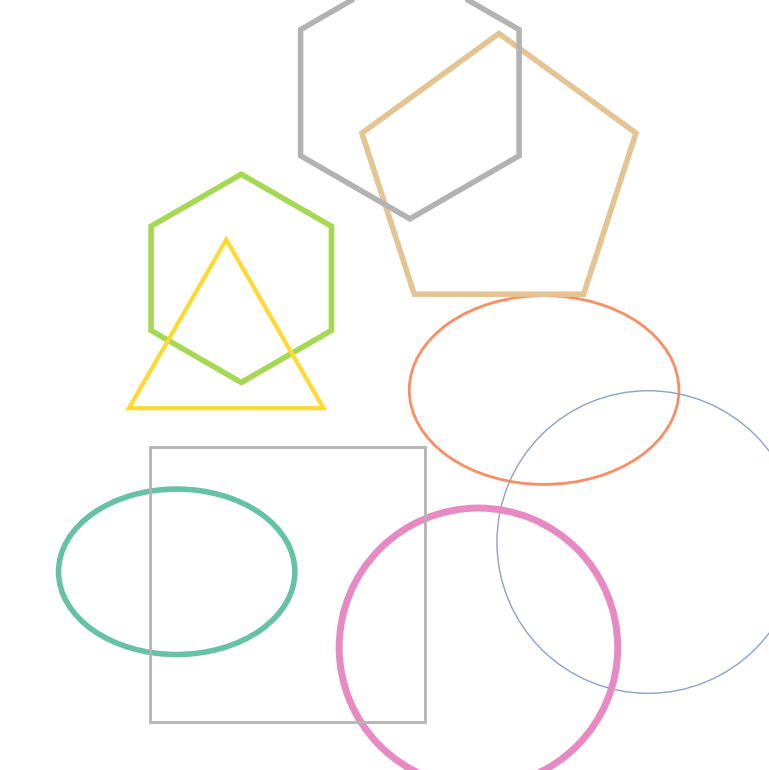[{"shape": "oval", "thickness": 2, "radius": 0.77, "center": [0.229, 0.257]}, {"shape": "oval", "thickness": 1, "radius": 0.88, "center": [0.707, 0.493]}, {"shape": "circle", "thickness": 0.5, "radius": 0.98, "center": [0.842, 0.296]}, {"shape": "circle", "thickness": 2.5, "radius": 0.9, "center": [0.621, 0.159]}, {"shape": "hexagon", "thickness": 2, "radius": 0.68, "center": [0.313, 0.639]}, {"shape": "triangle", "thickness": 1.5, "radius": 0.73, "center": [0.294, 0.543]}, {"shape": "pentagon", "thickness": 2, "radius": 0.94, "center": [0.648, 0.769]}, {"shape": "square", "thickness": 1, "radius": 0.89, "center": [0.374, 0.241]}, {"shape": "hexagon", "thickness": 2, "radius": 0.82, "center": [0.532, 0.88]}]